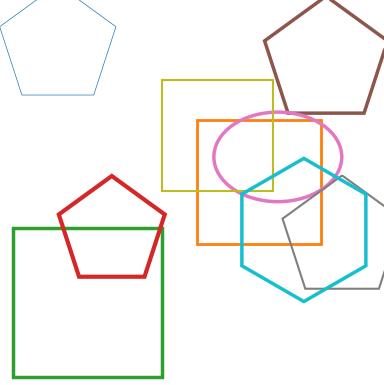[{"shape": "pentagon", "thickness": 0.5, "radius": 0.79, "center": [0.15, 0.882]}, {"shape": "square", "thickness": 2, "radius": 0.81, "center": [0.672, 0.526]}, {"shape": "square", "thickness": 2.5, "radius": 0.97, "center": [0.227, 0.214]}, {"shape": "pentagon", "thickness": 3, "radius": 0.72, "center": [0.29, 0.398]}, {"shape": "pentagon", "thickness": 2.5, "radius": 0.84, "center": [0.847, 0.842]}, {"shape": "oval", "thickness": 2.5, "radius": 0.83, "center": [0.722, 0.592]}, {"shape": "pentagon", "thickness": 1.5, "radius": 0.81, "center": [0.889, 0.382]}, {"shape": "square", "thickness": 1.5, "radius": 0.72, "center": [0.565, 0.647]}, {"shape": "hexagon", "thickness": 2.5, "radius": 0.93, "center": [0.789, 0.403]}]